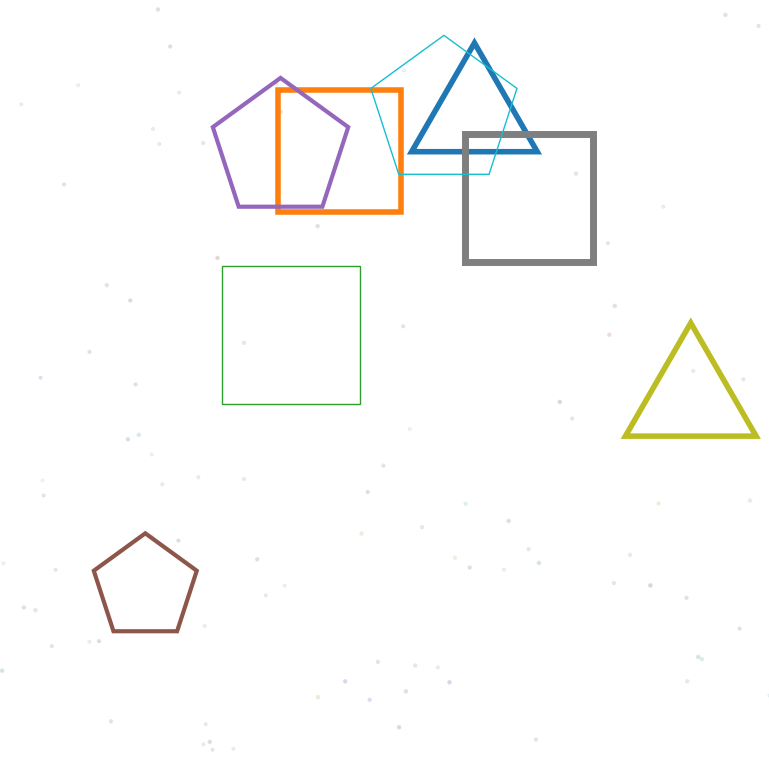[{"shape": "triangle", "thickness": 2, "radius": 0.47, "center": [0.616, 0.85]}, {"shape": "square", "thickness": 2, "radius": 0.4, "center": [0.441, 0.804]}, {"shape": "square", "thickness": 0.5, "radius": 0.45, "center": [0.378, 0.565]}, {"shape": "pentagon", "thickness": 1.5, "radius": 0.46, "center": [0.364, 0.806]}, {"shape": "pentagon", "thickness": 1.5, "radius": 0.35, "center": [0.189, 0.237]}, {"shape": "square", "thickness": 2.5, "radius": 0.42, "center": [0.687, 0.742]}, {"shape": "triangle", "thickness": 2, "radius": 0.49, "center": [0.897, 0.483]}, {"shape": "pentagon", "thickness": 0.5, "radius": 0.5, "center": [0.576, 0.854]}]